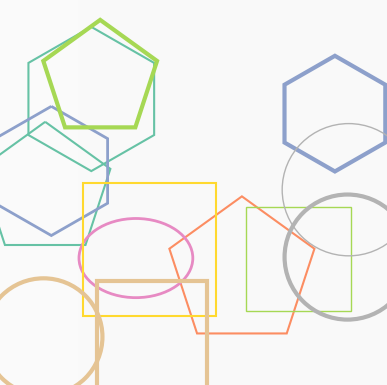[{"shape": "pentagon", "thickness": 1.5, "radius": 0.88, "center": [0.117, 0.507]}, {"shape": "hexagon", "thickness": 1.5, "radius": 0.94, "center": [0.236, 0.743]}, {"shape": "pentagon", "thickness": 1.5, "radius": 0.98, "center": [0.624, 0.293]}, {"shape": "hexagon", "thickness": 3, "radius": 0.75, "center": [0.864, 0.705]}, {"shape": "hexagon", "thickness": 2, "radius": 0.84, "center": [0.132, 0.556]}, {"shape": "oval", "thickness": 2, "radius": 0.73, "center": [0.351, 0.33]}, {"shape": "square", "thickness": 1, "radius": 0.67, "center": [0.771, 0.327]}, {"shape": "pentagon", "thickness": 3, "radius": 0.77, "center": [0.259, 0.794]}, {"shape": "square", "thickness": 1.5, "radius": 0.86, "center": [0.385, 0.352]}, {"shape": "square", "thickness": 3, "radius": 0.71, "center": [0.392, 0.128]}, {"shape": "circle", "thickness": 3, "radius": 0.76, "center": [0.112, 0.125]}, {"shape": "circle", "thickness": 1, "radius": 0.86, "center": [0.9, 0.507]}, {"shape": "circle", "thickness": 3, "radius": 0.81, "center": [0.897, 0.332]}]